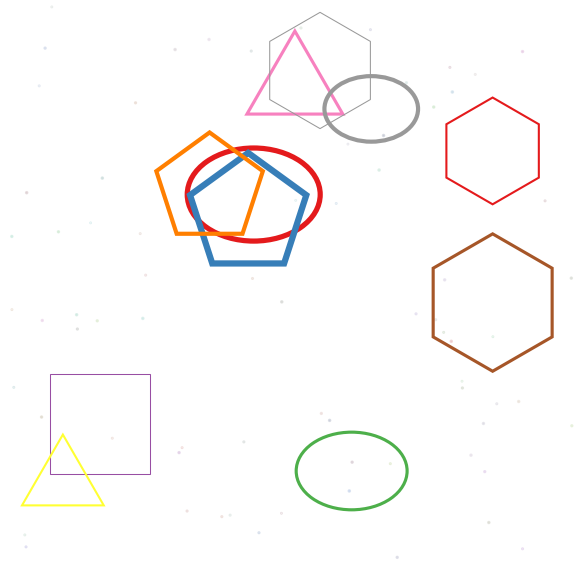[{"shape": "hexagon", "thickness": 1, "radius": 0.46, "center": [0.853, 0.738]}, {"shape": "oval", "thickness": 2.5, "radius": 0.58, "center": [0.439, 0.662]}, {"shape": "pentagon", "thickness": 3, "radius": 0.53, "center": [0.43, 0.629]}, {"shape": "oval", "thickness": 1.5, "radius": 0.48, "center": [0.609, 0.184]}, {"shape": "square", "thickness": 0.5, "radius": 0.43, "center": [0.173, 0.265]}, {"shape": "pentagon", "thickness": 2, "radius": 0.48, "center": [0.363, 0.673]}, {"shape": "triangle", "thickness": 1, "radius": 0.41, "center": [0.109, 0.165]}, {"shape": "hexagon", "thickness": 1.5, "radius": 0.59, "center": [0.853, 0.475]}, {"shape": "triangle", "thickness": 1.5, "radius": 0.48, "center": [0.511, 0.85]}, {"shape": "hexagon", "thickness": 0.5, "radius": 0.5, "center": [0.554, 0.877]}, {"shape": "oval", "thickness": 2, "radius": 0.41, "center": [0.643, 0.811]}]